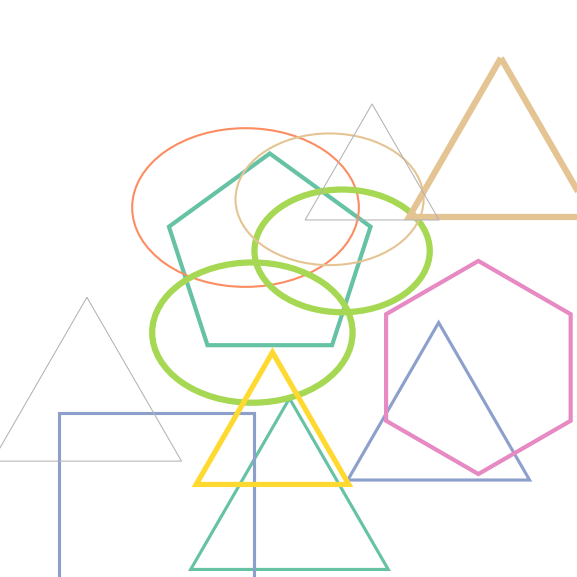[{"shape": "triangle", "thickness": 1.5, "radius": 0.99, "center": [0.501, 0.112]}, {"shape": "pentagon", "thickness": 2, "radius": 0.92, "center": [0.467, 0.55]}, {"shape": "oval", "thickness": 1, "radius": 0.98, "center": [0.425, 0.64]}, {"shape": "square", "thickness": 1.5, "radius": 0.84, "center": [0.271, 0.115]}, {"shape": "triangle", "thickness": 1.5, "radius": 0.91, "center": [0.76, 0.259]}, {"shape": "hexagon", "thickness": 2, "radius": 0.92, "center": [0.828, 0.363]}, {"shape": "oval", "thickness": 3, "radius": 0.76, "center": [0.592, 0.565]}, {"shape": "oval", "thickness": 3, "radius": 0.87, "center": [0.437, 0.423]}, {"shape": "triangle", "thickness": 2.5, "radius": 0.76, "center": [0.472, 0.237]}, {"shape": "triangle", "thickness": 3, "radius": 0.92, "center": [0.867, 0.715]}, {"shape": "oval", "thickness": 1, "radius": 0.81, "center": [0.571, 0.654]}, {"shape": "triangle", "thickness": 0.5, "radius": 0.67, "center": [0.644, 0.685]}, {"shape": "triangle", "thickness": 0.5, "radius": 0.95, "center": [0.15, 0.295]}]